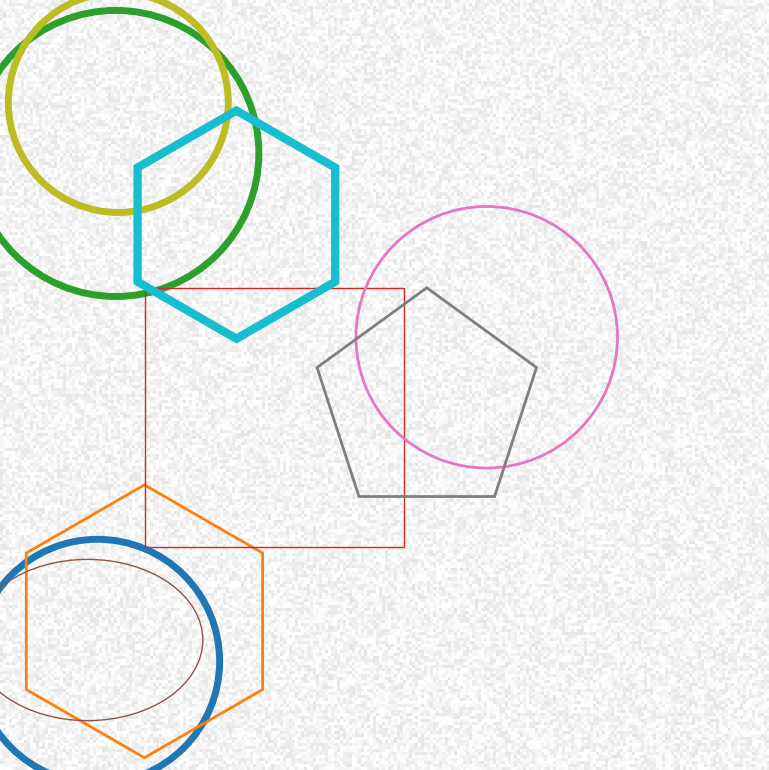[{"shape": "circle", "thickness": 2.5, "radius": 0.79, "center": [0.127, 0.141]}, {"shape": "hexagon", "thickness": 1, "radius": 0.89, "center": [0.188, 0.193]}, {"shape": "circle", "thickness": 2.5, "radius": 0.93, "center": [0.15, 0.801]}, {"shape": "square", "thickness": 0.5, "radius": 0.84, "center": [0.356, 0.458]}, {"shape": "oval", "thickness": 0.5, "radius": 0.75, "center": [0.114, 0.169]}, {"shape": "circle", "thickness": 1, "radius": 0.85, "center": [0.632, 0.562]}, {"shape": "pentagon", "thickness": 1, "radius": 0.75, "center": [0.554, 0.476]}, {"shape": "circle", "thickness": 2.5, "radius": 0.71, "center": [0.154, 0.867]}, {"shape": "hexagon", "thickness": 3, "radius": 0.74, "center": [0.307, 0.708]}]